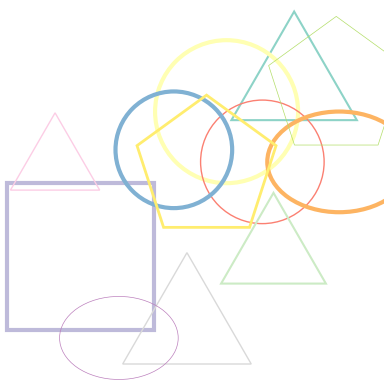[{"shape": "triangle", "thickness": 1.5, "radius": 0.94, "center": [0.764, 0.782]}, {"shape": "circle", "thickness": 3, "radius": 0.93, "center": [0.589, 0.71]}, {"shape": "square", "thickness": 3, "radius": 0.95, "center": [0.21, 0.333]}, {"shape": "circle", "thickness": 1, "radius": 0.8, "center": [0.681, 0.58]}, {"shape": "circle", "thickness": 3, "radius": 0.76, "center": [0.452, 0.611]}, {"shape": "oval", "thickness": 3, "radius": 0.93, "center": [0.881, 0.58]}, {"shape": "pentagon", "thickness": 0.5, "radius": 0.92, "center": [0.873, 0.773]}, {"shape": "triangle", "thickness": 1, "radius": 0.67, "center": [0.143, 0.573]}, {"shape": "triangle", "thickness": 1, "radius": 0.96, "center": [0.486, 0.151]}, {"shape": "oval", "thickness": 0.5, "radius": 0.77, "center": [0.309, 0.122]}, {"shape": "triangle", "thickness": 1.5, "radius": 0.79, "center": [0.71, 0.342]}, {"shape": "pentagon", "thickness": 2, "radius": 0.95, "center": [0.537, 0.563]}]